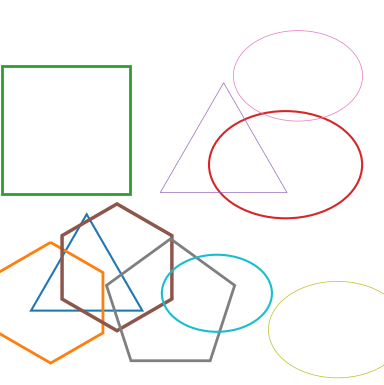[{"shape": "triangle", "thickness": 1.5, "radius": 0.83, "center": [0.225, 0.277]}, {"shape": "hexagon", "thickness": 2, "radius": 0.78, "center": [0.132, 0.214]}, {"shape": "square", "thickness": 2, "radius": 0.83, "center": [0.171, 0.663]}, {"shape": "oval", "thickness": 1.5, "radius": 0.99, "center": [0.742, 0.572]}, {"shape": "triangle", "thickness": 0.5, "radius": 0.95, "center": [0.581, 0.595]}, {"shape": "hexagon", "thickness": 2.5, "radius": 0.82, "center": [0.304, 0.306]}, {"shape": "oval", "thickness": 0.5, "radius": 0.84, "center": [0.774, 0.803]}, {"shape": "pentagon", "thickness": 2, "radius": 0.88, "center": [0.443, 0.205]}, {"shape": "oval", "thickness": 0.5, "radius": 0.89, "center": [0.876, 0.144]}, {"shape": "oval", "thickness": 1.5, "radius": 0.71, "center": [0.563, 0.238]}]